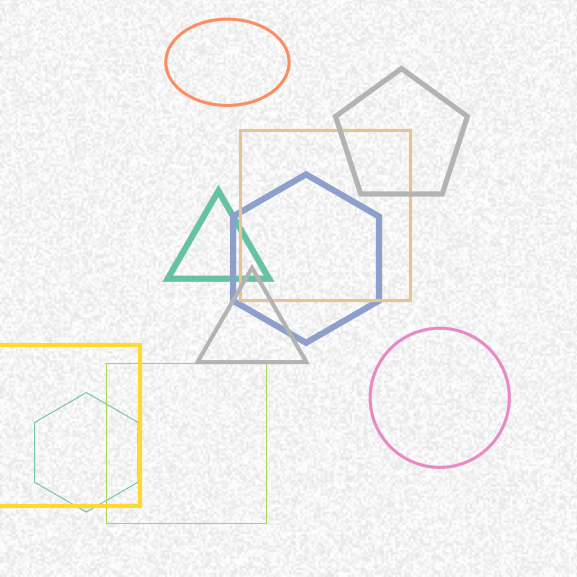[{"shape": "hexagon", "thickness": 0.5, "radius": 0.52, "center": [0.15, 0.216]}, {"shape": "triangle", "thickness": 3, "radius": 0.51, "center": [0.378, 0.567]}, {"shape": "oval", "thickness": 1.5, "radius": 0.53, "center": [0.394, 0.891]}, {"shape": "hexagon", "thickness": 3, "radius": 0.73, "center": [0.53, 0.551]}, {"shape": "circle", "thickness": 1.5, "radius": 0.6, "center": [0.761, 0.31]}, {"shape": "square", "thickness": 0.5, "radius": 0.69, "center": [0.322, 0.232]}, {"shape": "square", "thickness": 2, "radius": 0.7, "center": [0.103, 0.262]}, {"shape": "square", "thickness": 1.5, "radius": 0.74, "center": [0.563, 0.626]}, {"shape": "pentagon", "thickness": 2.5, "radius": 0.6, "center": [0.695, 0.76]}, {"shape": "triangle", "thickness": 2, "radius": 0.54, "center": [0.436, 0.427]}]